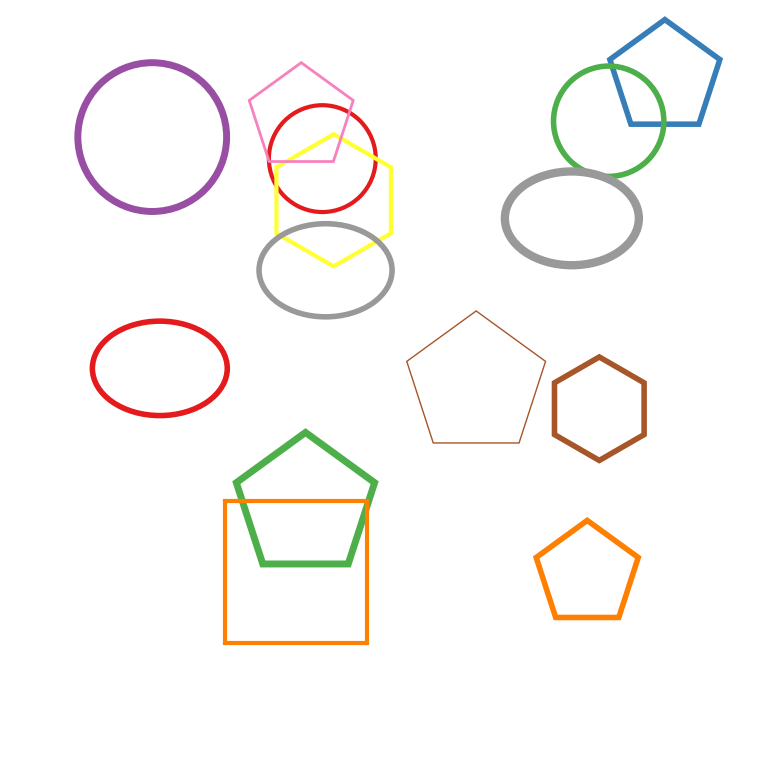[{"shape": "oval", "thickness": 2, "radius": 0.44, "center": [0.208, 0.522]}, {"shape": "circle", "thickness": 1.5, "radius": 0.35, "center": [0.419, 0.794]}, {"shape": "pentagon", "thickness": 2, "radius": 0.38, "center": [0.863, 0.899]}, {"shape": "circle", "thickness": 2, "radius": 0.36, "center": [0.791, 0.843]}, {"shape": "pentagon", "thickness": 2.5, "radius": 0.47, "center": [0.397, 0.344]}, {"shape": "circle", "thickness": 2.5, "radius": 0.48, "center": [0.198, 0.822]}, {"shape": "pentagon", "thickness": 2, "radius": 0.35, "center": [0.763, 0.254]}, {"shape": "square", "thickness": 1.5, "radius": 0.46, "center": [0.385, 0.257]}, {"shape": "hexagon", "thickness": 1.5, "radius": 0.43, "center": [0.433, 0.74]}, {"shape": "pentagon", "thickness": 0.5, "radius": 0.47, "center": [0.618, 0.501]}, {"shape": "hexagon", "thickness": 2, "radius": 0.34, "center": [0.778, 0.469]}, {"shape": "pentagon", "thickness": 1, "radius": 0.35, "center": [0.391, 0.848]}, {"shape": "oval", "thickness": 3, "radius": 0.44, "center": [0.743, 0.716]}, {"shape": "oval", "thickness": 2, "radius": 0.43, "center": [0.423, 0.649]}]